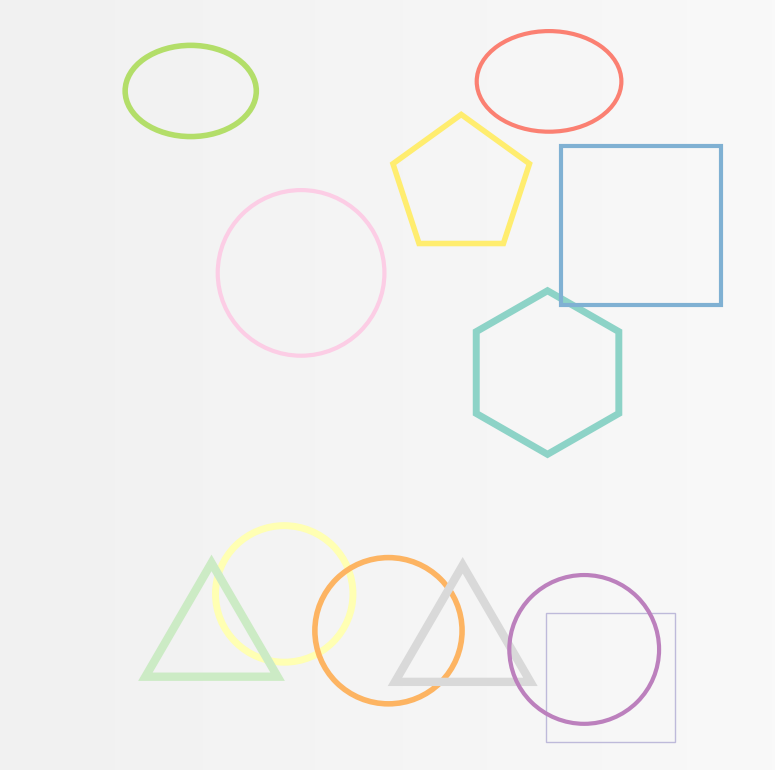[{"shape": "hexagon", "thickness": 2.5, "radius": 0.53, "center": [0.706, 0.516]}, {"shape": "circle", "thickness": 2.5, "radius": 0.44, "center": [0.367, 0.229]}, {"shape": "square", "thickness": 0.5, "radius": 0.42, "center": [0.788, 0.12]}, {"shape": "oval", "thickness": 1.5, "radius": 0.47, "center": [0.708, 0.894]}, {"shape": "square", "thickness": 1.5, "radius": 0.52, "center": [0.827, 0.707]}, {"shape": "circle", "thickness": 2, "radius": 0.47, "center": [0.501, 0.181]}, {"shape": "oval", "thickness": 2, "radius": 0.42, "center": [0.246, 0.882]}, {"shape": "circle", "thickness": 1.5, "radius": 0.54, "center": [0.388, 0.646]}, {"shape": "triangle", "thickness": 3, "radius": 0.5, "center": [0.597, 0.165]}, {"shape": "circle", "thickness": 1.5, "radius": 0.48, "center": [0.754, 0.157]}, {"shape": "triangle", "thickness": 3, "radius": 0.49, "center": [0.273, 0.17]}, {"shape": "pentagon", "thickness": 2, "radius": 0.46, "center": [0.595, 0.759]}]